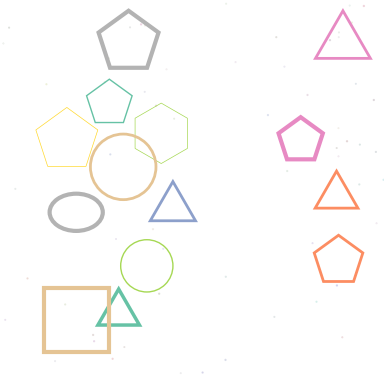[{"shape": "pentagon", "thickness": 1, "radius": 0.31, "center": [0.284, 0.732]}, {"shape": "triangle", "thickness": 2.5, "radius": 0.31, "center": [0.308, 0.187]}, {"shape": "pentagon", "thickness": 2, "radius": 0.33, "center": [0.879, 0.323]}, {"shape": "triangle", "thickness": 2, "radius": 0.32, "center": [0.874, 0.491]}, {"shape": "triangle", "thickness": 2, "radius": 0.34, "center": [0.449, 0.46]}, {"shape": "pentagon", "thickness": 3, "radius": 0.3, "center": [0.781, 0.635]}, {"shape": "triangle", "thickness": 2, "radius": 0.41, "center": [0.891, 0.89]}, {"shape": "hexagon", "thickness": 0.5, "radius": 0.39, "center": [0.419, 0.654]}, {"shape": "circle", "thickness": 1, "radius": 0.34, "center": [0.381, 0.309]}, {"shape": "pentagon", "thickness": 0.5, "radius": 0.42, "center": [0.174, 0.636]}, {"shape": "circle", "thickness": 2, "radius": 0.43, "center": [0.32, 0.567]}, {"shape": "square", "thickness": 3, "radius": 0.42, "center": [0.199, 0.168]}, {"shape": "oval", "thickness": 3, "radius": 0.35, "center": [0.198, 0.449]}, {"shape": "pentagon", "thickness": 3, "radius": 0.41, "center": [0.334, 0.89]}]